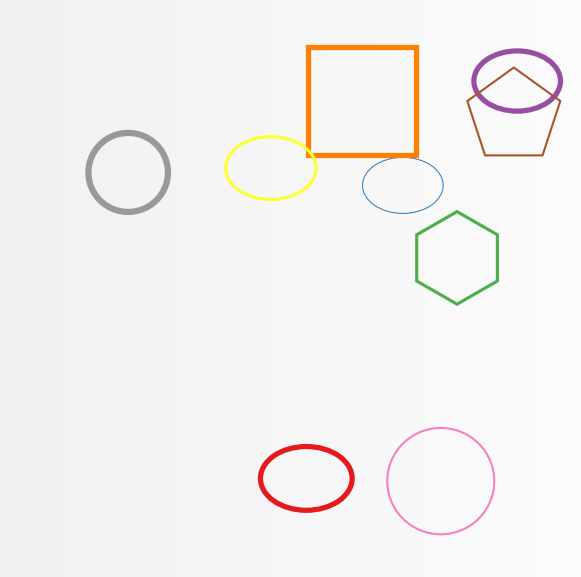[{"shape": "oval", "thickness": 2.5, "radius": 0.39, "center": [0.527, 0.171]}, {"shape": "oval", "thickness": 0.5, "radius": 0.35, "center": [0.693, 0.678]}, {"shape": "hexagon", "thickness": 1.5, "radius": 0.4, "center": [0.786, 0.553]}, {"shape": "oval", "thickness": 2.5, "radius": 0.37, "center": [0.89, 0.859]}, {"shape": "square", "thickness": 2.5, "radius": 0.46, "center": [0.622, 0.824]}, {"shape": "oval", "thickness": 1.5, "radius": 0.39, "center": [0.466, 0.708]}, {"shape": "pentagon", "thickness": 1, "radius": 0.42, "center": [0.884, 0.798]}, {"shape": "circle", "thickness": 1, "radius": 0.46, "center": [0.758, 0.166]}, {"shape": "circle", "thickness": 3, "radius": 0.34, "center": [0.221, 0.701]}]